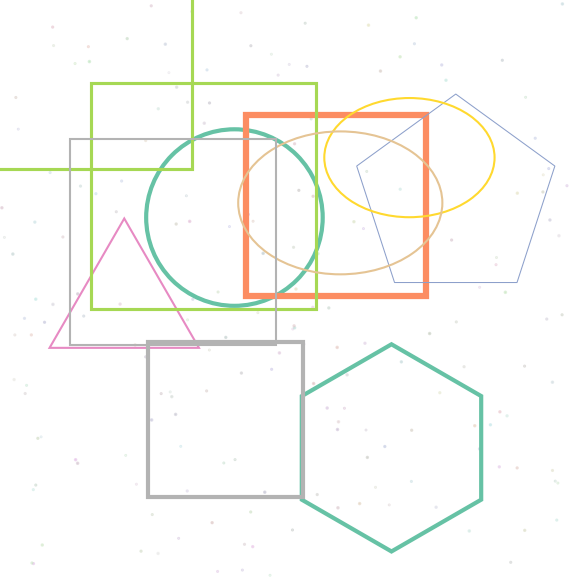[{"shape": "hexagon", "thickness": 2, "radius": 0.9, "center": [0.678, 0.224]}, {"shape": "circle", "thickness": 2, "radius": 0.76, "center": [0.406, 0.622]}, {"shape": "square", "thickness": 3, "radius": 0.78, "center": [0.581, 0.643]}, {"shape": "pentagon", "thickness": 0.5, "radius": 0.9, "center": [0.789, 0.656]}, {"shape": "triangle", "thickness": 1, "radius": 0.75, "center": [0.215, 0.471]}, {"shape": "square", "thickness": 1.5, "radius": 0.98, "center": [0.353, 0.66]}, {"shape": "square", "thickness": 1.5, "radius": 0.92, "center": [0.148, 0.892]}, {"shape": "oval", "thickness": 1, "radius": 0.74, "center": [0.709, 0.726]}, {"shape": "oval", "thickness": 1, "radius": 0.88, "center": [0.589, 0.648]}, {"shape": "square", "thickness": 2, "radius": 0.67, "center": [0.391, 0.273]}, {"shape": "square", "thickness": 1, "radius": 0.89, "center": [0.3, 0.58]}]